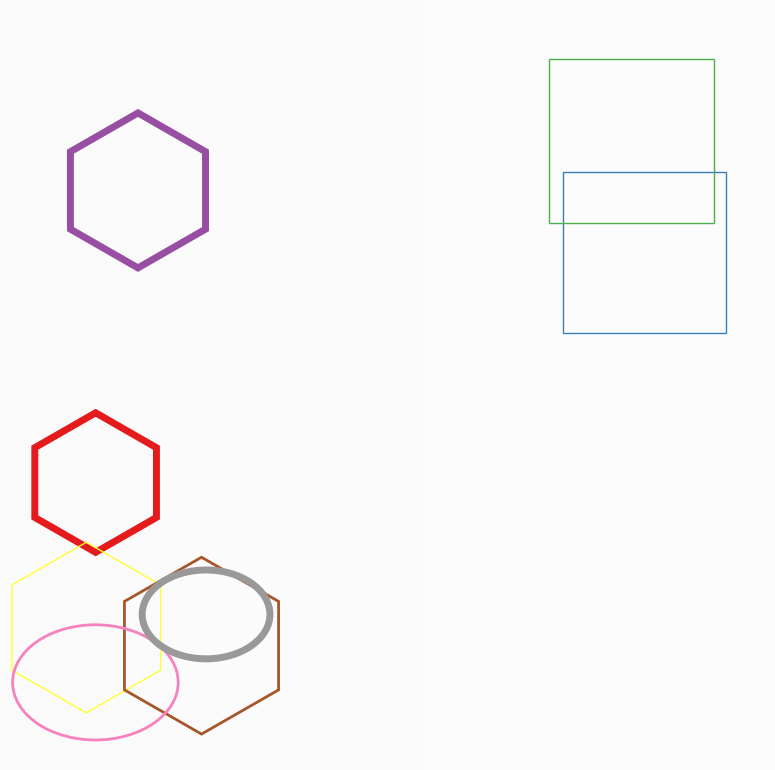[{"shape": "hexagon", "thickness": 2.5, "radius": 0.45, "center": [0.123, 0.373]}, {"shape": "square", "thickness": 0.5, "radius": 0.52, "center": [0.832, 0.672]}, {"shape": "square", "thickness": 0.5, "radius": 0.53, "center": [0.815, 0.817]}, {"shape": "hexagon", "thickness": 2.5, "radius": 0.5, "center": [0.178, 0.753]}, {"shape": "hexagon", "thickness": 0.5, "radius": 0.55, "center": [0.111, 0.185]}, {"shape": "hexagon", "thickness": 1, "radius": 0.57, "center": [0.26, 0.161]}, {"shape": "oval", "thickness": 1, "radius": 0.53, "center": [0.123, 0.114]}, {"shape": "oval", "thickness": 2.5, "radius": 0.41, "center": [0.266, 0.202]}]